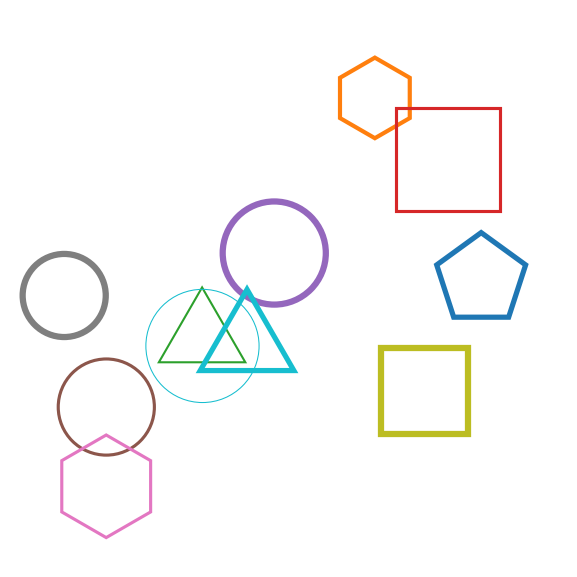[{"shape": "pentagon", "thickness": 2.5, "radius": 0.4, "center": [0.833, 0.515]}, {"shape": "hexagon", "thickness": 2, "radius": 0.35, "center": [0.649, 0.83]}, {"shape": "triangle", "thickness": 1, "radius": 0.43, "center": [0.35, 0.415]}, {"shape": "square", "thickness": 1.5, "radius": 0.45, "center": [0.776, 0.723]}, {"shape": "circle", "thickness": 3, "radius": 0.45, "center": [0.475, 0.561]}, {"shape": "circle", "thickness": 1.5, "radius": 0.42, "center": [0.184, 0.294]}, {"shape": "hexagon", "thickness": 1.5, "radius": 0.44, "center": [0.184, 0.157]}, {"shape": "circle", "thickness": 3, "radius": 0.36, "center": [0.111, 0.487]}, {"shape": "square", "thickness": 3, "radius": 0.37, "center": [0.735, 0.322]}, {"shape": "circle", "thickness": 0.5, "radius": 0.49, "center": [0.351, 0.4]}, {"shape": "triangle", "thickness": 2.5, "radius": 0.47, "center": [0.428, 0.404]}]